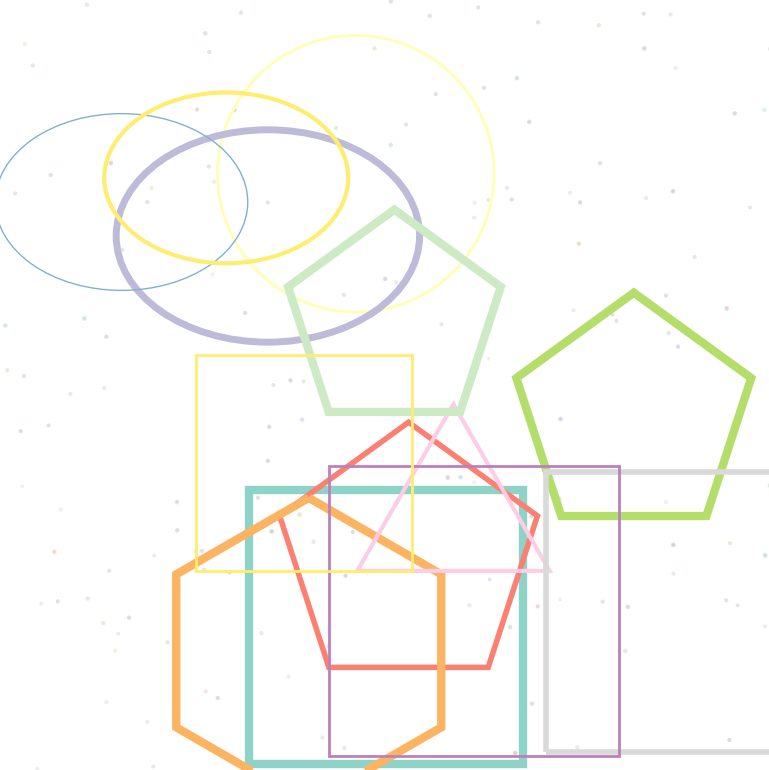[{"shape": "square", "thickness": 3, "radius": 0.89, "center": [0.501, 0.186]}, {"shape": "circle", "thickness": 1, "radius": 0.9, "center": [0.462, 0.774]}, {"shape": "oval", "thickness": 2.5, "radius": 0.98, "center": [0.348, 0.694]}, {"shape": "pentagon", "thickness": 2, "radius": 0.88, "center": [0.531, 0.276]}, {"shape": "oval", "thickness": 0.5, "radius": 0.82, "center": [0.158, 0.738]}, {"shape": "hexagon", "thickness": 3, "radius": 0.99, "center": [0.401, 0.155]}, {"shape": "pentagon", "thickness": 3, "radius": 0.8, "center": [0.823, 0.46]}, {"shape": "triangle", "thickness": 1.5, "radius": 0.72, "center": [0.589, 0.331]}, {"shape": "square", "thickness": 2, "radius": 0.91, "center": [0.891, 0.205]}, {"shape": "square", "thickness": 1, "radius": 0.94, "center": [0.615, 0.207]}, {"shape": "pentagon", "thickness": 3, "radius": 0.73, "center": [0.512, 0.583]}, {"shape": "square", "thickness": 1, "radius": 0.7, "center": [0.395, 0.399]}, {"shape": "oval", "thickness": 1.5, "radius": 0.79, "center": [0.294, 0.769]}]